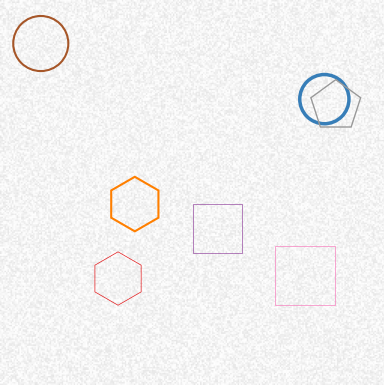[{"shape": "hexagon", "thickness": 0.5, "radius": 0.35, "center": [0.307, 0.277]}, {"shape": "circle", "thickness": 2.5, "radius": 0.32, "center": [0.842, 0.742]}, {"shape": "square", "thickness": 0.5, "radius": 0.32, "center": [0.566, 0.407]}, {"shape": "hexagon", "thickness": 1.5, "radius": 0.35, "center": [0.35, 0.47]}, {"shape": "circle", "thickness": 1.5, "radius": 0.36, "center": [0.106, 0.887]}, {"shape": "square", "thickness": 0.5, "radius": 0.39, "center": [0.792, 0.285]}, {"shape": "pentagon", "thickness": 1, "radius": 0.34, "center": [0.872, 0.725]}]